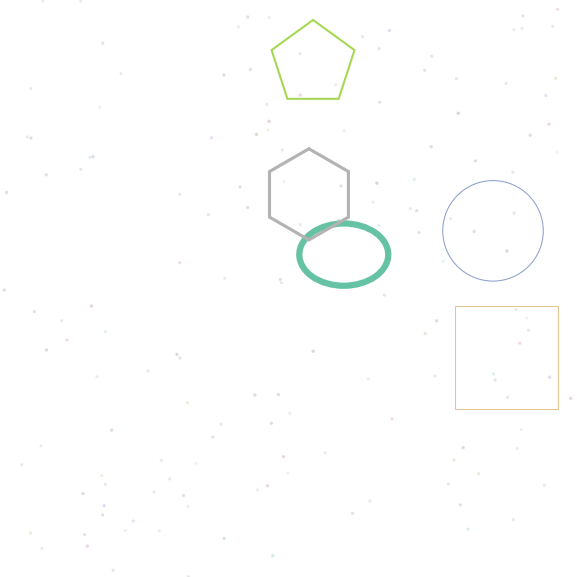[{"shape": "oval", "thickness": 3, "radius": 0.39, "center": [0.595, 0.558]}, {"shape": "circle", "thickness": 0.5, "radius": 0.44, "center": [0.854, 0.599]}, {"shape": "pentagon", "thickness": 1, "radius": 0.38, "center": [0.542, 0.889]}, {"shape": "square", "thickness": 0.5, "radius": 0.45, "center": [0.878, 0.38]}, {"shape": "hexagon", "thickness": 1.5, "radius": 0.39, "center": [0.535, 0.663]}]